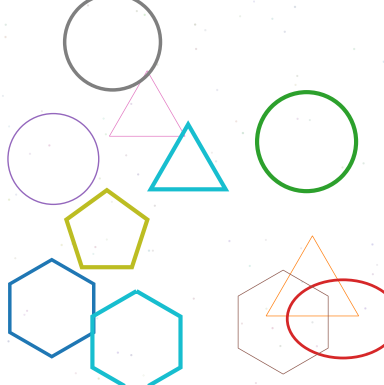[{"shape": "hexagon", "thickness": 2.5, "radius": 0.63, "center": [0.134, 0.2]}, {"shape": "triangle", "thickness": 0.5, "radius": 0.69, "center": [0.811, 0.249]}, {"shape": "circle", "thickness": 3, "radius": 0.64, "center": [0.796, 0.632]}, {"shape": "oval", "thickness": 2, "radius": 0.73, "center": [0.891, 0.172]}, {"shape": "circle", "thickness": 1, "radius": 0.59, "center": [0.139, 0.587]}, {"shape": "hexagon", "thickness": 0.5, "radius": 0.68, "center": [0.735, 0.163]}, {"shape": "triangle", "thickness": 0.5, "radius": 0.57, "center": [0.382, 0.703]}, {"shape": "circle", "thickness": 2.5, "radius": 0.62, "center": [0.292, 0.891]}, {"shape": "pentagon", "thickness": 3, "radius": 0.55, "center": [0.278, 0.395]}, {"shape": "hexagon", "thickness": 3, "radius": 0.66, "center": [0.354, 0.112]}, {"shape": "triangle", "thickness": 3, "radius": 0.56, "center": [0.489, 0.564]}]